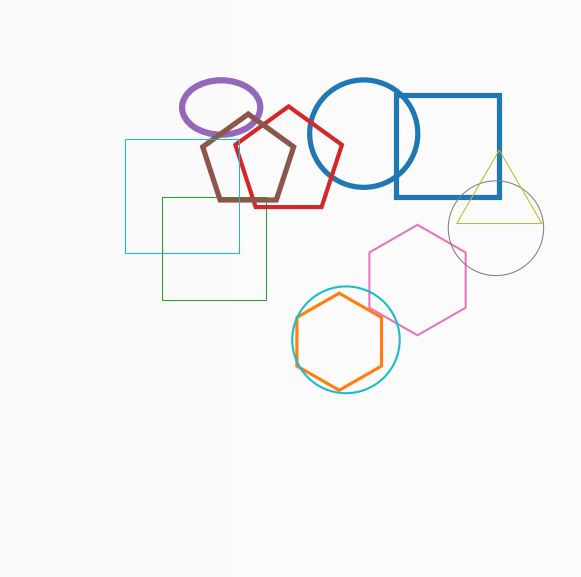[{"shape": "square", "thickness": 2.5, "radius": 0.44, "center": [0.77, 0.747]}, {"shape": "circle", "thickness": 2.5, "radius": 0.46, "center": [0.626, 0.768]}, {"shape": "hexagon", "thickness": 1.5, "radius": 0.42, "center": [0.584, 0.407]}, {"shape": "square", "thickness": 0.5, "radius": 0.45, "center": [0.368, 0.569]}, {"shape": "pentagon", "thickness": 2, "radius": 0.48, "center": [0.497, 0.719]}, {"shape": "oval", "thickness": 3, "radius": 0.34, "center": [0.381, 0.813]}, {"shape": "pentagon", "thickness": 2.5, "radius": 0.41, "center": [0.427, 0.719]}, {"shape": "hexagon", "thickness": 1, "radius": 0.48, "center": [0.718, 0.514]}, {"shape": "circle", "thickness": 0.5, "radius": 0.41, "center": [0.853, 0.604]}, {"shape": "triangle", "thickness": 0.5, "radius": 0.42, "center": [0.859, 0.654]}, {"shape": "square", "thickness": 0.5, "radius": 0.49, "center": [0.313, 0.659]}, {"shape": "circle", "thickness": 1, "radius": 0.46, "center": [0.595, 0.411]}]